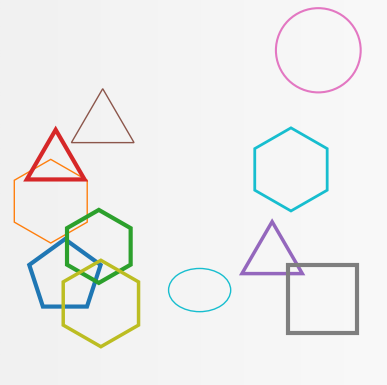[{"shape": "pentagon", "thickness": 3, "radius": 0.48, "center": [0.168, 0.282]}, {"shape": "hexagon", "thickness": 1, "radius": 0.54, "center": [0.131, 0.477]}, {"shape": "hexagon", "thickness": 3, "radius": 0.47, "center": [0.255, 0.36]}, {"shape": "triangle", "thickness": 3, "radius": 0.43, "center": [0.144, 0.577]}, {"shape": "triangle", "thickness": 2.5, "radius": 0.45, "center": [0.702, 0.334]}, {"shape": "triangle", "thickness": 1, "radius": 0.47, "center": [0.265, 0.676]}, {"shape": "circle", "thickness": 1.5, "radius": 0.55, "center": [0.821, 0.869]}, {"shape": "square", "thickness": 3, "radius": 0.44, "center": [0.832, 0.223]}, {"shape": "hexagon", "thickness": 2.5, "radius": 0.56, "center": [0.26, 0.212]}, {"shape": "oval", "thickness": 1, "radius": 0.4, "center": [0.515, 0.247]}, {"shape": "hexagon", "thickness": 2, "radius": 0.54, "center": [0.751, 0.56]}]